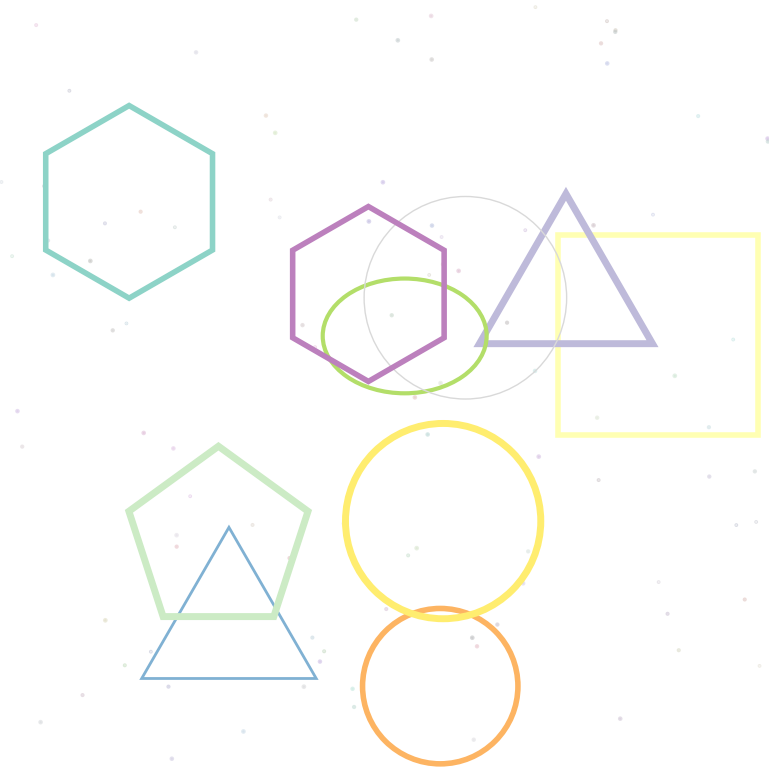[{"shape": "hexagon", "thickness": 2, "radius": 0.63, "center": [0.168, 0.738]}, {"shape": "square", "thickness": 2, "radius": 0.65, "center": [0.855, 0.565]}, {"shape": "triangle", "thickness": 2.5, "radius": 0.65, "center": [0.735, 0.619]}, {"shape": "triangle", "thickness": 1, "radius": 0.65, "center": [0.297, 0.184]}, {"shape": "circle", "thickness": 2, "radius": 0.5, "center": [0.572, 0.109]}, {"shape": "oval", "thickness": 1.5, "radius": 0.53, "center": [0.526, 0.564]}, {"shape": "circle", "thickness": 0.5, "radius": 0.66, "center": [0.604, 0.613]}, {"shape": "hexagon", "thickness": 2, "radius": 0.57, "center": [0.478, 0.618]}, {"shape": "pentagon", "thickness": 2.5, "radius": 0.61, "center": [0.284, 0.298]}, {"shape": "circle", "thickness": 2.5, "radius": 0.63, "center": [0.575, 0.323]}]